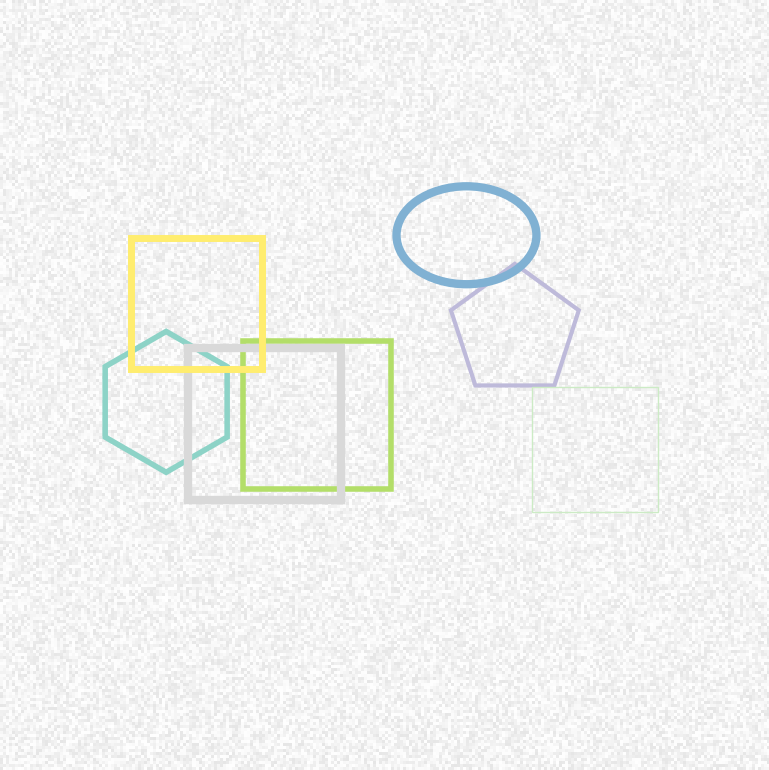[{"shape": "hexagon", "thickness": 2, "radius": 0.46, "center": [0.216, 0.478]}, {"shape": "pentagon", "thickness": 1.5, "radius": 0.44, "center": [0.669, 0.57]}, {"shape": "oval", "thickness": 3, "radius": 0.45, "center": [0.606, 0.694]}, {"shape": "square", "thickness": 2, "radius": 0.48, "center": [0.412, 0.461]}, {"shape": "square", "thickness": 3, "radius": 0.5, "center": [0.344, 0.449]}, {"shape": "square", "thickness": 0.5, "radius": 0.41, "center": [0.772, 0.416]}, {"shape": "square", "thickness": 2.5, "radius": 0.43, "center": [0.256, 0.605]}]